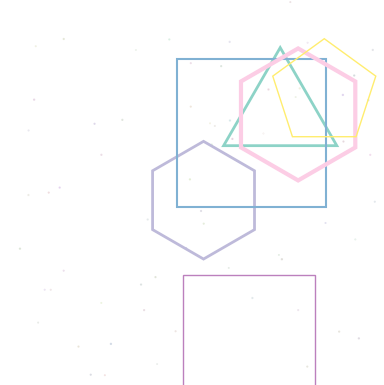[{"shape": "triangle", "thickness": 2, "radius": 0.85, "center": [0.728, 0.707]}, {"shape": "hexagon", "thickness": 2, "radius": 0.76, "center": [0.529, 0.48]}, {"shape": "square", "thickness": 1.5, "radius": 0.97, "center": [0.652, 0.655]}, {"shape": "hexagon", "thickness": 3, "radius": 0.86, "center": [0.774, 0.703]}, {"shape": "square", "thickness": 1, "radius": 0.86, "center": [0.647, 0.114]}, {"shape": "pentagon", "thickness": 1, "radius": 0.7, "center": [0.842, 0.759]}]